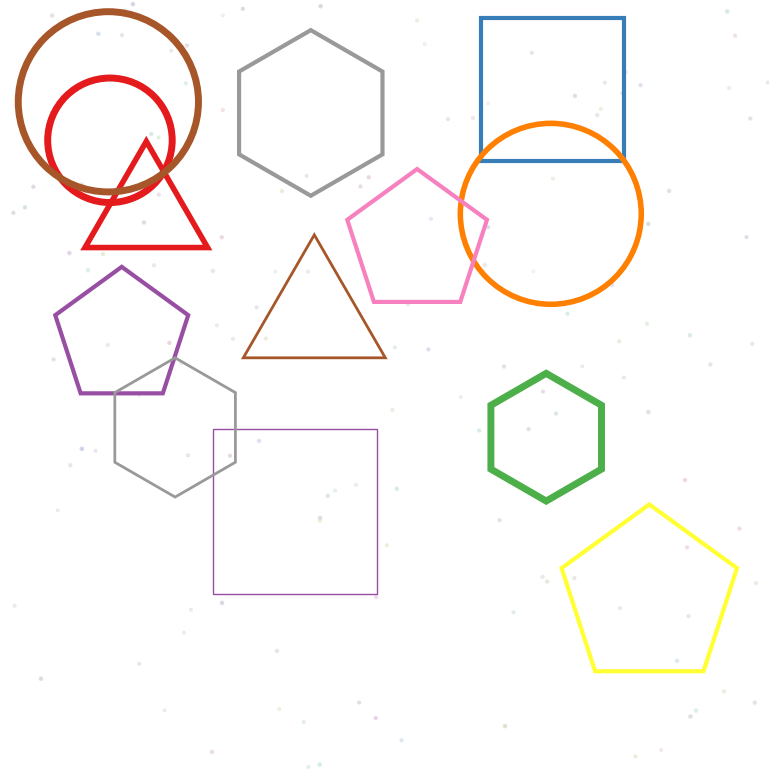[{"shape": "triangle", "thickness": 2, "radius": 0.46, "center": [0.19, 0.724]}, {"shape": "circle", "thickness": 2.5, "radius": 0.4, "center": [0.143, 0.818]}, {"shape": "square", "thickness": 1.5, "radius": 0.47, "center": [0.718, 0.883]}, {"shape": "hexagon", "thickness": 2.5, "radius": 0.41, "center": [0.709, 0.432]}, {"shape": "pentagon", "thickness": 1.5, "radius": 0.45, "center": [0.158, 0.563]}, {"shape": "square", "thickness": 0.5, "radius": 0.53, "center": [0.383, 0.336]}, {"shape": "circle", "thickness": 2, "radius": 0.59, "center": [0.715, 0.722]}, {"shape": "pentagon", "thickness": 1.5, "radius": 0.6, "center": [0.843, 0.225]}, {"shape": "triangle", "thickness": 1, "radius": 0.53, "center": [0.408, 0.589]}, {"shape": "circle", "thickness": 2.5, "radius": 0.59, "center": [0.141, 0.868]}, {"shape": "pentagon", "thickness": 1.5, "radius": 0.48, "center": [0.542, 0.685]}, {"shape": "hexagon", "thickness": 1, "radius": 0.45, "center": [0.227, 0.445]}, {"shape": "hexagon", "thickness": 1.5, "radius": 0.54, "center": [0.404, 0.853]}]